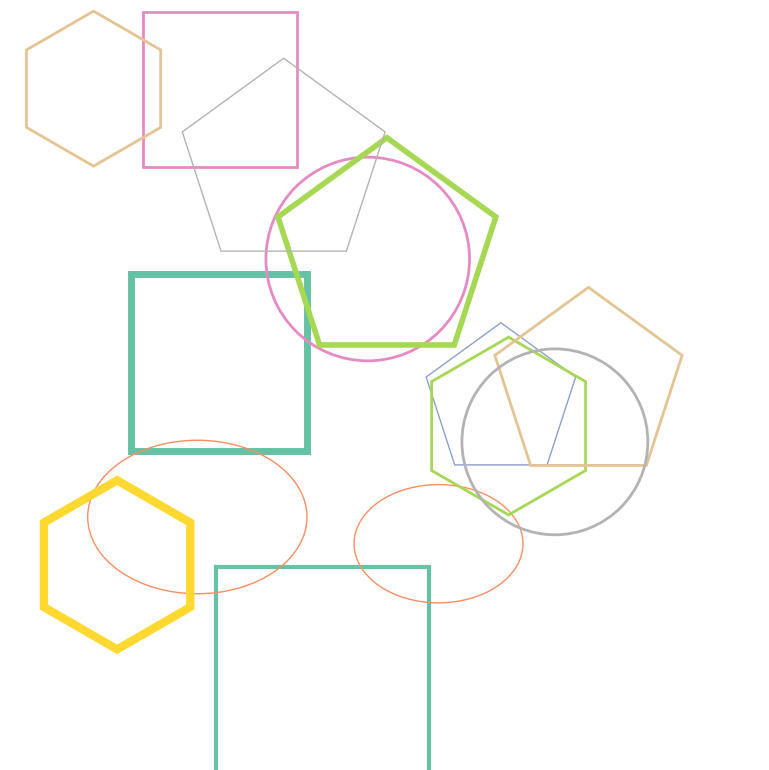[{"shape": "square", "thickness": 1.5, "radius": 0.69, "center": [0.419, 0.125]}, {"shape": "square", "thickness": 2.5, "radius": 0.57, "center": [0.284, 0.529]}, {"shape": "oval", "thickness": 0.5, "radius": 0.55, "center": [0.57, 0.294]}, {"shape": "oval", "thickness": 0.5, "radius": 0.71, "center": [0.256, 0.329]}, {"shape": "pentagon", "thickness": 0.5, "radius": 0.51, "center": [0.651, 0.479]}, {"shape": "square", "thickness": 1, "radius": 0.5, "center": [0.285, 0.884]}, {"shape": "circle", "thickness": 1, "radius": 0.66, "center": [0.478, 0.664]}, {"shape": "hexagon", "thickness": 1, "radius": 0.58, "center": [0.66, 0.447]}, {"shape": "pentagon", "thickness": 2, "radius": 0.74, "center": [0.502, 0.672]}, {"shape": "hexagon", "thickness": 3, "radius": 0.55, "center": [0.152, 0.266]}, {"shape": "pentagon", "thickness": 1, "radius": 0.64, "center": [0.764, 0.499]}, {"shape": "hexagon", "thickness": 1, "radius": 0.5, "center": [0.122, 0.885]}, {"shape": "circle", "thickness": 1, "radius": 0.6, "center": [0.721, 0.426]}, {"shape": "pentagon", "thickness": 0.5, "radius": 0.69, "center": [0.368, 0.786]}]